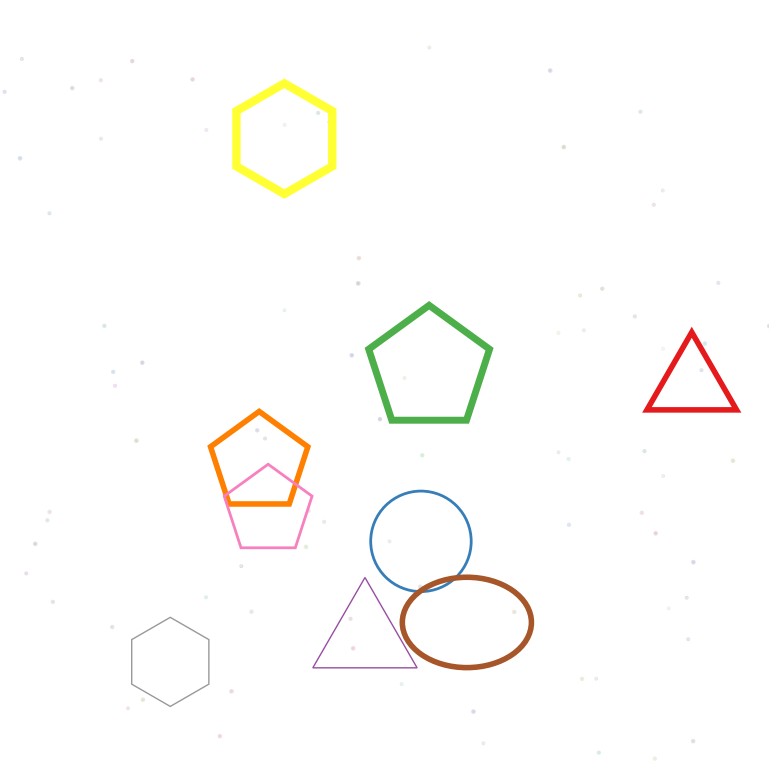[{"shape": "triangle", "thickness": 2, "radius": 0.34, "center": [0.898, 0.501]}, {"shape": "circle", "thickness": 1, "radius": 0.33, "center": [0.547, 0.297]}, {"shape": "pentagon", "thickness": 2.5, "radius": 0.41, "center": [0.557, 0.521]}, {"shape": "triangle", "thickness": 0.5, "radius": 0.39, "center": [0.474, 0.172]}, {"shape": "pentagon", "thickness": 2, "radius": 0.33, "center": [0.337, 0.399]}, {"shape": "hexagon", "thickness": 3, "radius": 0.36, "center": [0.369, 0.82]}, {"shape": "oval", "thickness": 2, "radius": 0.42, "center": [0.606, 0.192]}, {"shape": "pentagon", "thickness": 1, "radius": 0.3, "center": [0.348, 0.337]}, {"shape": "hexagon", "thickness": 0.5, "radius": 0.29, "center": [0.221, 0.14]}]